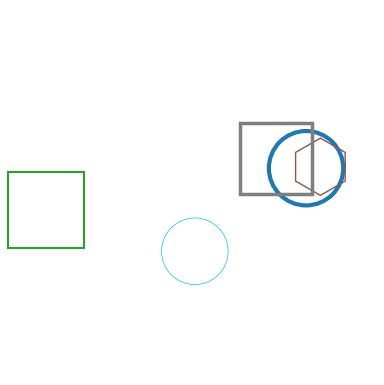[{"shape": "circle", "thickness": 3, "radius": 0.48, "center": [0.795, 0.563]}, {"shape": "square", "thickness": 1.5, "radius": 0.49, "center": [0.119, 0.454]}, {"shape": "hexagon", "thickness": 1, "radius": 0.37, "center": [0.832, 0.567]}, {"shape": "square", "thickness": 2.5, "radius": 0.46, "center": [0.717, 0.588]}, {"shape": "circle", "thickness": 0.5, "radius": 0.43, "center": [0.506, 0.347]}]